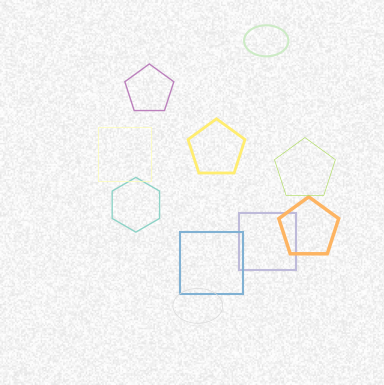[{"shape": "hexagon", "thickness": 1, "radius": 0.36, "center": [0.353, 0.468]}, {"shape": "square", "thickness": 0.5, "radius": 0.35, "center": [0.323, 0.6]}, {"shape": "square", "thickness": 1.5, "radius": 0.37, "center": [0.695, 0.374]}, {"shape": "square", "thickness": 1.5, "radius": 0.41, "center": [0.549, 0.317]}, {"shape": "pentagon", "thickness": 2.5, "radius": 0.41, "center": [0.802, 0.407]}, {"shape": "pentagon", "thickness": 0.5, "radius": 0.42, "center": [0.792, 0.56]}, {"shape": "oval", "thickness": 0.5, "radius": 0.32, "center": [0.514, 0.206]}, {"shape": "pentagon", "thickness": 1, "radius": 0.33, "center": [0.388, 0.767]}, {"shape": "oval", "thickness": 1.5, "radius": 0.29, "center": [0.692, 0.894]}, {"shape": "pentagon", "thickness": 2, "radius": 0.39, "center": [0.562, 0.614]}]